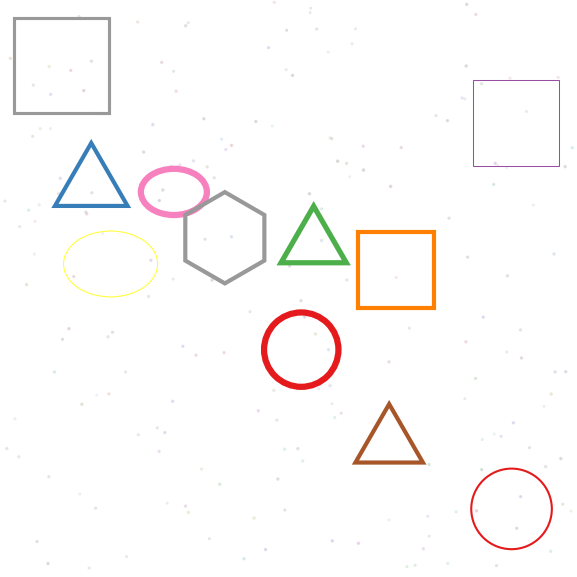[{"shape": "circle", "thickness": 3, "radius": 0.32, "center": [0.522, 0.394]}, {"shape": "circle", "thickness": 1, "radius": 0.35, "center": [0.886, 0.118]}, {"shape": "triangle", "thickness": 2, "radius": 0.36, "center": [0.158, 0.679]}, {"shape": "triangle", "thickness": 2.5, "radius": 0.33, "center": [0.543, 0.577]}, {"shape": "square", "thickness": 0.5, "radius": 0.37, "center": [0.894, 0.786]}, {"shape": "square", "thickness": 2, "radius": 0.33, "center": [0.686, 0.532]}, {"shape": "oval", "thickness": 0.5, "radius": 0.41, "center": [0.192, 0.542]}, {"shape": "triangle", "thickness": 2, "radius": 0.34, "center": [0.674, 0.232]}, {"shape": "oval", "thickness": 3, "radius": 0.29, "center": [0.301, 0.667]}, {"shape": "square", "thickness": 1.5, "radius": 0.41, "center": [0.106, 0.886]}, {"shape": "hexagon", "thickness": 2, "radius": 0.4, "center": [0.389, 0.587]}]